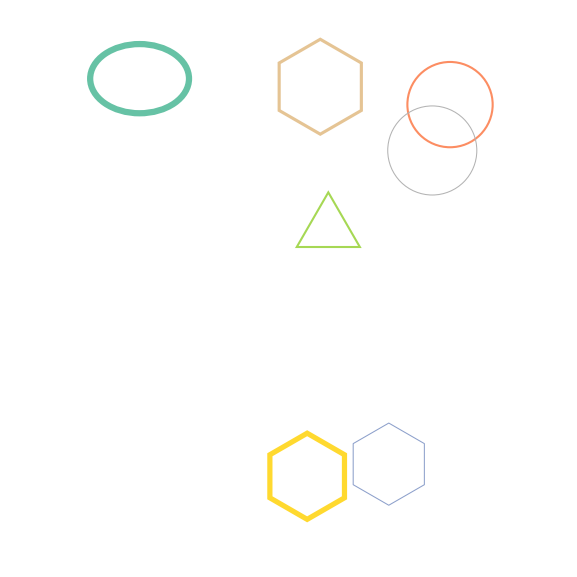[{"shape": "oval", "thickness": 3, "radius": 0.43, "center": [0.242, 0.863]}, {"shape": "circle", "thickness": 1, "radius": 0.37, "center": [0.779, 0.818]}, {"shape": "hexagon", "thickness": 0.5, "radius": 0.36, "center": [0.673, 0.195]}, {"shape": "triangle", "thickness": 1, "radius": 0.32, "center": [0.569, 0.603]}, {"shape": "hexagon", "thickness": 2.5, "radius": 0.37, "center": [0.532, 0.174]}, {"shape": "hexagon", "thickness": 1.5, "radius": 0.41, "center": [0.555, 0.849]}, {"shape": "circle", "thickness": 0.5, "radius": 0.39, "center": [0.749, 0.739]}]